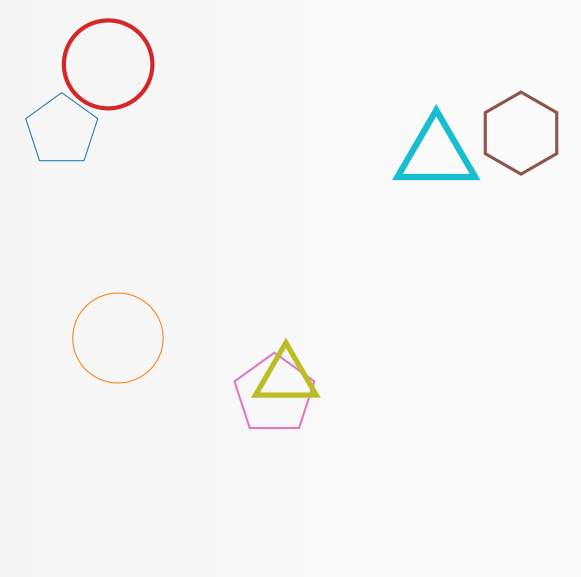[{"shape": "pentagon", "thickness": 0.5, "radius": 0.33, "center": [0.106, 0.774]}, {"shape": "circle", "thickness": 0.5, "radius": 0.39, "center": [0.203, 0.414]}, {"shape": "circle", "thickness": 2, "radius": 0.38, "center": [0.186, 0.888]}, {"shape": "hexagon", "thickness": 1.5, "radius": 0.35, "center": [0.896, 0.769]}, {"shape": "pentagon", "thickness": 1, "radius": 0.36, "center": [0.472, 0.316]}, {"shape": "triangle", "thickness": 2.5, "radius": 0.3, "center": [0.492, 0.345]}, {"shape": "triangle", "thickness": 3, "radius": 0.39, "center": [0.751, 0.731]}]